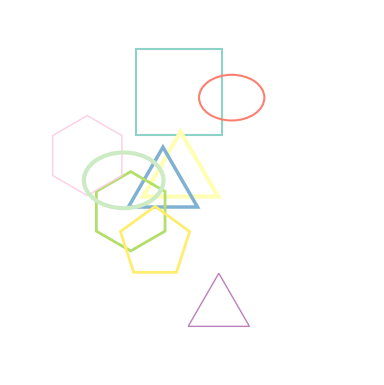[{"shape": "square", "thickness": 1.5, "radius": 0.56, "center": [0.466, 0.762]}, {"shape": "triangle", "thickness": 3, "radius": 0.56, "center": [0.469, 0.546]}, {"shape": "oval", "thickness": 1.5, "radius": 0.42, "center": [0.602, 0.746]}, {"shape": "triangle", "thickness": 2.5, "radius": 0.52, "center": [0.423, 0.514]}, {"shape": "hexagon", "thickness": 2, "radius": 0.52, "center": [0.339, 0.451]}, {"shape": "hexagon", "thickness": 1, "radius": 0.52, "center": [0.227, 0.596]}, {"shape": "triangle", "thickness": 1, "radius": 0.46, "center": [0.568, 0.198]}, {"shape": "oval", "thickness": 3, "radius": 0.52, "center": [0.321, 0.532]}, {"shape": "pentagon", "thickness": 2, "radius": 0.47, "center": [0.403, 0.369]}]